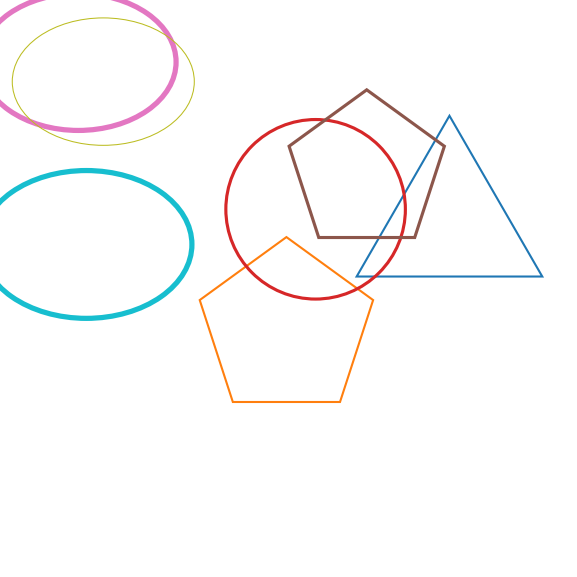[{"shape": "triangle", "thickness": 1, "radius": 0.93, "center": [0.778, 0.613]}, {"shape": "pentagon", "thickness": 1, "radius": 0.79, "center": [0.496, 0.431]}, {"shape": "circle", "thickness": 1.5, "radius": 0.78, "center": [0.547, 0.637]}, {"shape": "pentagon", "thickness": 1.5, "radius": 0.71, "center": [0.635, 0.702]}, {"shape": "oval", "thickness": 2.5, "radius": 0.85, "center": [0.136, 0.892]}, {"shape": "oval", "thickness": 0.5, "radius": 0.79, "center": [0.179, 0.858]}, {"shape": "oval", "thickness": 2.5, "radius": 0.91, "center": [0.149, 0.576]}]